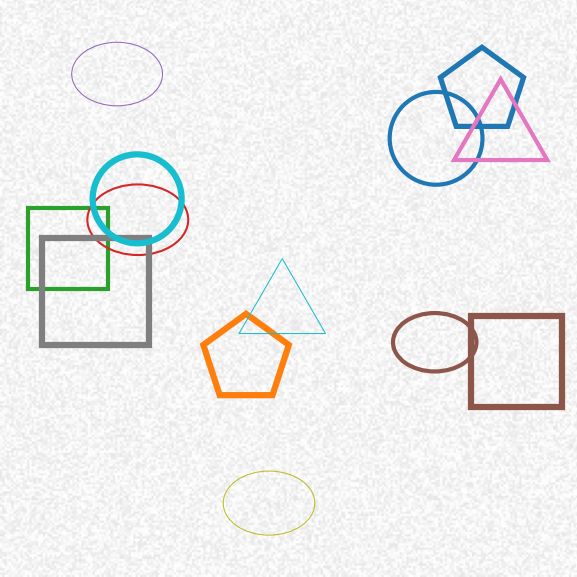[{"shape": "pentagon", "thickness": 2.5, "radius": 0.38, "center": [0.835, 0.842]}, {"shape": "circle", "thickness": 2, "radius": 0.4, "center": [0.755, 0.76]}, {"shape": "pentagon", "thickness": 3, "radius": 0.39, "center": [0.426, 0.378]}, {"shape": "square", "thickness": 2, "radius": 0.35, "center": [0.118, 0.569]}, {"shape": "oval", "thickness": 1, "radius": 0.44, "center": [0.239, 0.619]}, {"shape": "oval", "thickness": 0.5, "radius": 0.39, "center": [0.203, 0.871]}, {"shape": "square", "thickness": 3, "radius": 0.39, "center": [0.895, 0.373]}, {"shape": "oval", "thickness": 2, "radius": 0.36, "center": [0.753, 0.406]}, {"shape": "triangle", "thickness": 2, "radius": 0.47, "center": [0.867, 0.769]}, {"shape": "square", "thickness": 3, "radius": 0.46, "center": [0.165, 0.494]}, {"shape": "oval", "thickness": 0.5, "radius": 0.4, "center": [0.466, 0.128]}, {"shape": "triangle", "thickness": 0.5, "radius": 0.43, "center": [0.489, 0.465]}, {"shape": "circle", "thickness": 3, "radius": 0.38, "center": [0.238, 0.655]}]